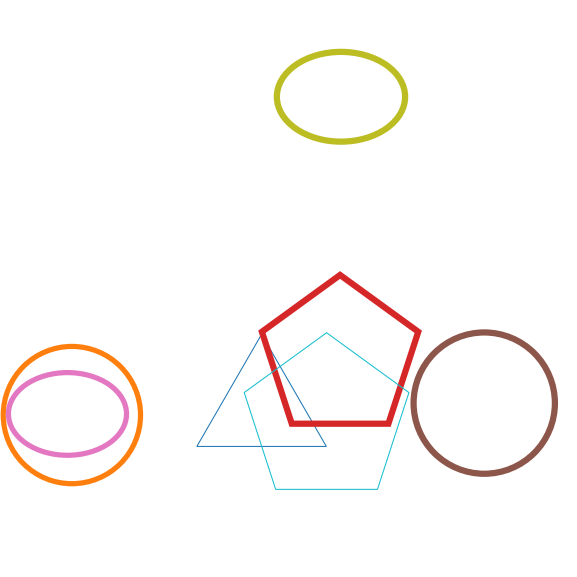[{"shape": "triangle", "thickness": 0.5, "radius": 0.65, "center": [0.453, 0.291]}, {"shape": "circle", "thickness": 2.5, "radius": 0.59, "center": [0.124, 0.28]}, {"shape": "pentagon", "thickness": 3, "radius": 0.71, "center": [0.589, 0.381]}, {"shape": "circle", "thickness": 3, "radius": 0.61, "center": [0.839, 0.301]}, {"shape": "oval", "thickness": 2.5, "radius": 0.51, "center": [0.117, 0.282]}, {"shape": "oval", "thickness": 3, "radius": 0.56, "center": [0.59, 0.832]}, {"shape": "pentagon", "thickness": 0.5, "radius": 0.75, "center": [0.565, 0.273]}]